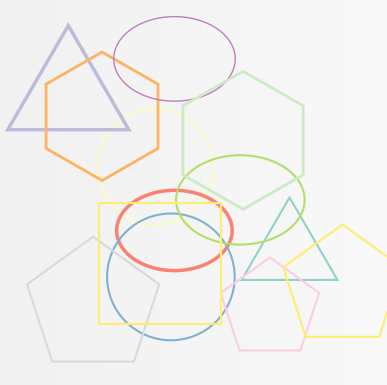[{"shape": "triangle", "thickness": 1.5, "radius": 0.71, "center": [0.747, 0.344]}, {"shape": "circle", "thickness": 1, "radius": 0.75, "center": [0.402, 0.566]}, {"shape": "triangle", "thickness": 2.5, "radius": 0.9, "center": [0.176, 0.753]}, {"shape": "oval", "thickness": 2.5, "radius": 0.74, "center": [0.45, 0.401]}, {"shape": "circle", "thickness": 1.5, "radius": 0.82, "center": [0.441, 0.281]}, {"shape": "hexagon", "thickness": 2, "radius": 0.83, "center": [0.263, 0.698]}, {"shape": "oval", "thickness": 1.5, "radius": 0.83, "center": [0.62, 0.481]}, {"shape": "pentagon", "thickness": 1.5, "radius": 0.67, "center": [0.697, 0.198]}, {"shape": "pentagon", "thickness": 1.5, "radius": 0.9, "center": [0.24, 0.206]}, {"shape": "oval", "thickness": 1, "radius": 0.78, "center": [0.45, 0.847]}, {"shape": "hexagon", "thickness": 2, "radius": 0.9, "center": [0.627, 0.636]}, {"shape": "pentagon", "thickness": 1.5, "radius": 0.81, "center": [0.884, 0.256]}, {"shape": "square", "thickness": 1.5, "radius": 0.79, "center": [0.414, 0.316]}]